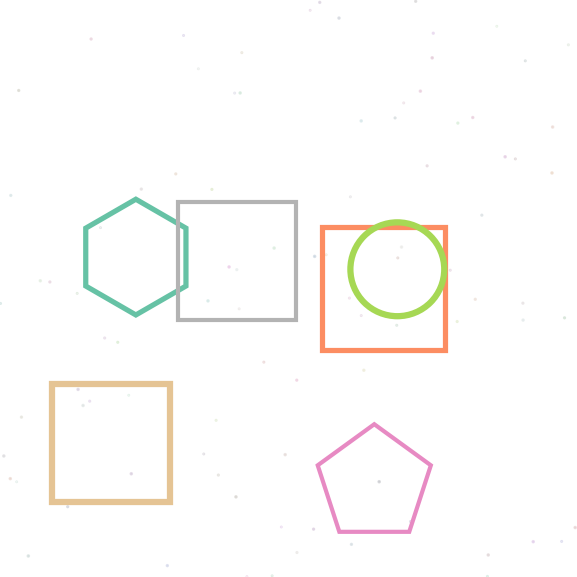[{"shape": "hexagon", "thickness": 2.5, "radius": 0.5, "center": [0.235, 0.554]}, {"shape": "square", "thickness": 2.5, "radius": 0.53, "center": [0.664, 0.5]}, {"shape": "pentagon", "thickness": 2, "radius": 0.51, "center": [0.648, 0.162]}, {"shape": "circle", "thickness": 3, "radius": 0.41, "center": [0.688, 0.533]}, {"shape": "square", "thickness": 3, "radius": 0.51, "center": [0.192, 0.232]}, {"shape": "square", "thickness": 2, "radius": 0.51, "center": [0.41, 0.547]}]